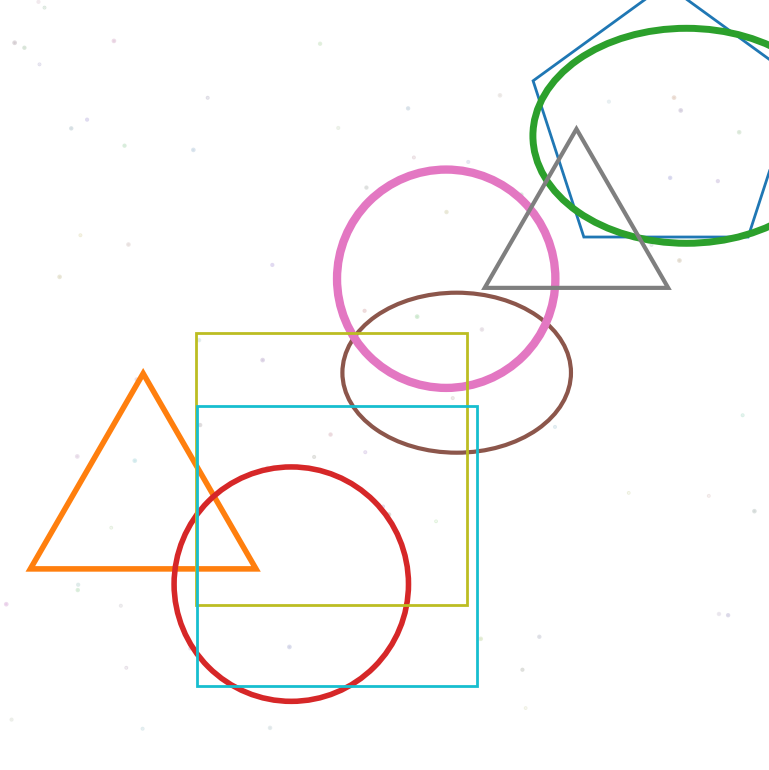[{"shape": "pentagon", "thickness": 1, "radius": 0.91, "center": [0.865, 0.839]}, {"shape": "triangle", "thickness": 2, "radius": 0.85, "center": [0.186, 0.346]}, {"shape": "oval", "thickness": 2.5, "radius": 1.0, "center": [0.892, 0.824]}, {"shape": "circle", "thickness": 2, "radius": 0.76, "center": [0.378, 0.241]}, {"shape": "oval", "thickness": 1.5, "radius": 0.74, "center": [0.593, 0.516]}, {"shape": "circle", "thickness": 3, "radius": 0.71, "center": [0.579, 0.638]}, {"shape": "triangle", "thickness": 1.5, "radius": 0.69, "center": [0.749, 0.695]}, {"shape": "square", "thickness": 1, "radius": 0.88, "center": [0.431, 0.391]}, {"shape": "square", "thickness": 1, "radius": 0.91, "center": [0.437, 0.291]}]